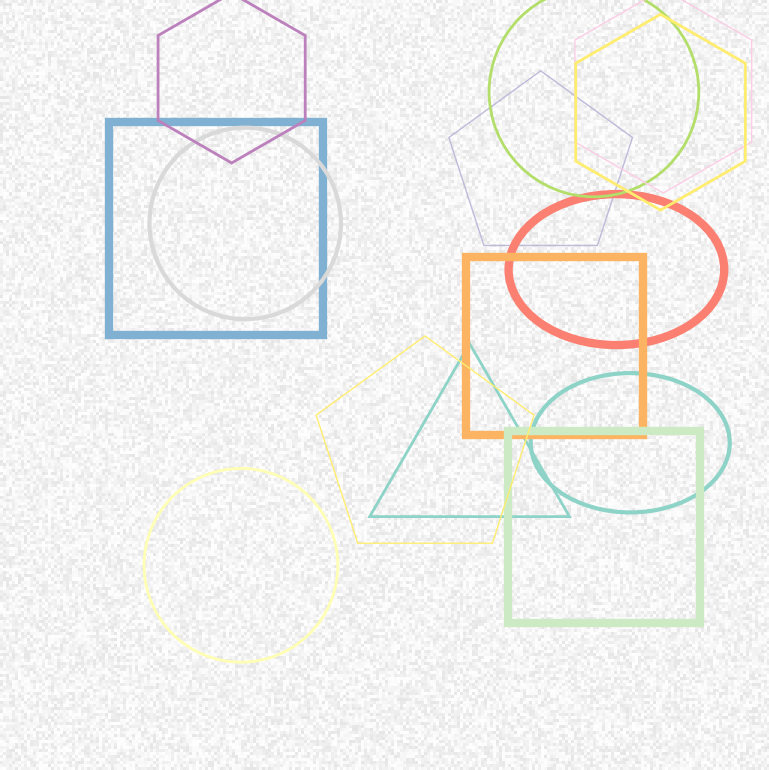[{"shape": "oval", "thickness": 1.5, "radius": 0.65, "center": [0.818, 0.425]}, {"shape": "triangle", "thickness": 1, "radius": 0.75, "center": [0.61, 0.404]}, {"shape": "circle", "thickness": 1, "radius": 0.63, "center": [0.313, 0.266]}, {"shape": "pentagon", "thickness": 0.5, "radius": 0.63, "center": [0.702, 0.783]}, {"shape": "oval", "thickness": 3, "radius": 0.7, "center": [0.801, 0.65]}, {"shape": "square", "thickness": 3, "radius": 0.69, "center": [0.28, 0.703]}, {"shape": "square", "thickness": 3, "radius": 0.58, "center": [0.721, 0.551]}, {"shape": "circle", "thickness": 1, "radius": 0.68, "center": [0.771, 0.881]}, {"shape": "hexagon", "thickness": 0.5, "radius": 0.66, "center": [0.861, 0.882]}, {"shape": "circle", "thickness": 1.5, "radius": 0.62, "center": [0.319, 0.71]}, {"shape": "hexagon", "thickness": 1, "radius": 0.55, "center": [0.301, 0.899]}, {"shape": "square", "thickness": 3, "radius": 0.62, "center": [0.785, 0.316]}, {"shape": "pentagon", "thickness": 0.5, "radius": 0.74, "center": [0.552, 0.415]}, {"shape": "hexagon", "thickness": 1, "radius": 0.64, "center": [0.858, 0.854]}]